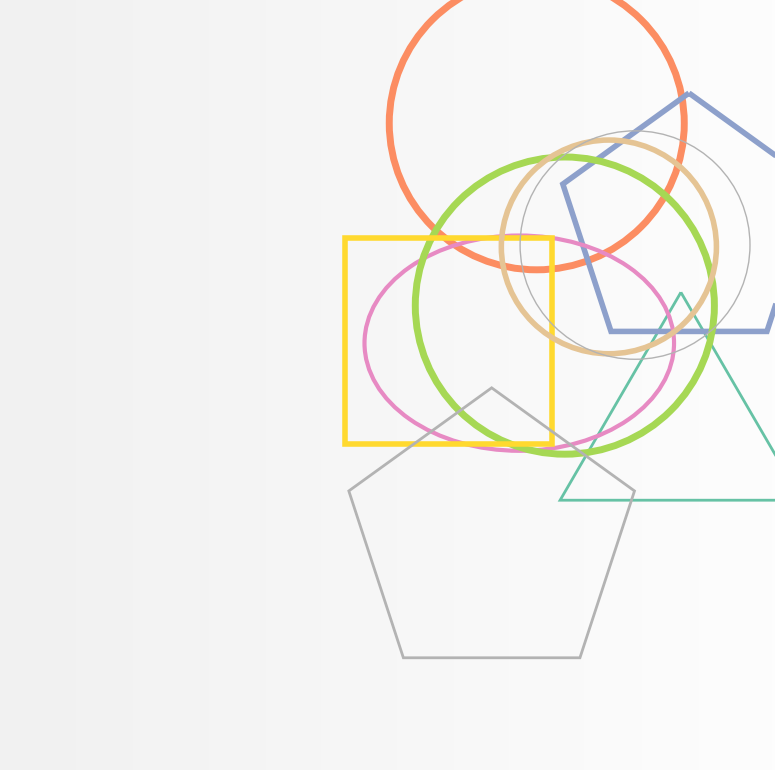[{"shape": "triangle", "thickness": 1, "radius": 0.9, "center": [0.879, 0.44]}, {"shape": "circle", "thickness": 2.5, "radius": 0.95, "center": [0.693, 0.84]}, {"shape": "pentagon", "thickness": 2, "radius": 0.86, "center": [0.889, 0.708]}, {"shape": "oval", "thickness": 1.5, "radius": 1.0, "center": [0.67, 0.554]}, {"shape": "circle", "thickness": 2.5, "radius": 0.96, "center": [0.729, 0.603]}, {"shape": "square", "thickness": 2, "radius": 0.67, "center": [0.579, 0.557]}, {"shape": "circle", "thickness": 2, "radius": 0.69, "center": [0.786, 0.679]}, {"shape": "pentagon", "thickness": 1, "radius": 0.97, "center": [0.634, 0.303]}, {"shape": "circle", "thickness": 0.5, "radius": 0.74, "center": [0.819, 0.682]}]